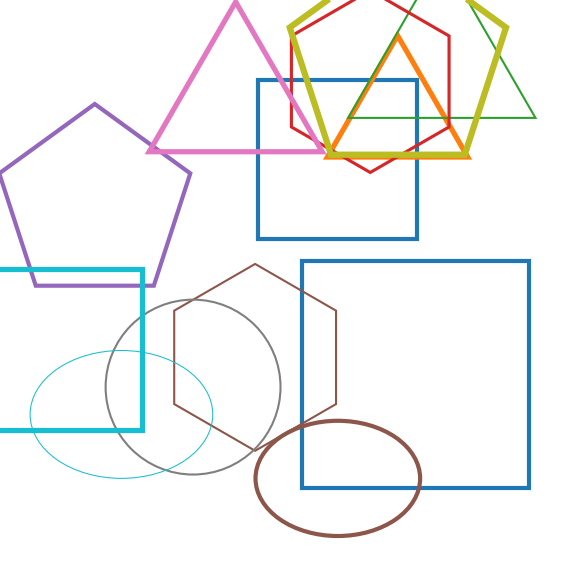[{"shape": "square", "thickness": 2, "radius": 0.98, "center": [0.72, 0.351]}, {"shape": "square", "thickness": 2, "radius": 0.69, "center": [0.585, 0.723]}, {"shape": "triangle", "thickness": 2.5, "radius": 0.7, "center": [0.688, 0.797]}, {"shape": "triangle", "thickness": 1, "radius": 0.94, "center": [0.765, 0.889]}, {"shape": "hexagon", "thickness": 1.5, "radius": 0.79, "center": [0.641, 0.858]}, {"shape": "pentagon", "thickness": 2, "radius": 0.87, "center": [0.164, 0.645]}, {"shape": "oval", "thickness": 2, "radius": 0.71, "center": [0.585, 0.171]}, {"shape": "hexagon", "thickness": 1, "radius": 0.81, "center": [0.442, 0.38]}, {"shape": "triangle", "thickness": 2.5, "radius": 0.86, "center": [0.408, 0.823]}, {"shape": "circle", "thickness": 1, "radius": 0.76, "center": [0.334, 0.329]}, {"shape": "pentagon", "thickness": 3, "radius": 0.98, "center": [0.689, 0.891]}, {"shape": "square", "thickness": 2.5, "radius": 0.7, "center": [0.107, 0.394]}, {"shape": "oval", "thickness": 0.5, "radius": 0.79, "center": [0.21, 0.282]}]